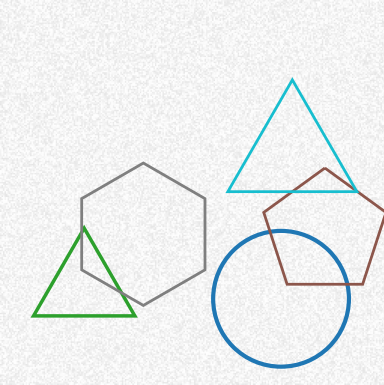[{"shape": "circle", "thickness": 3, "radius": 0.88, "center": [0.73, 0.224]}, {"shape": "triangle", "thickness": 2.5, "radius": 0.76, "center": [0.219, 0.255]}, {"shape": "pentagon", "thickness": 2, "radius": 0.83, "center": [0.844, 0.397]}, {"shape": "hexagon", "thickness": 2, "radius": 0.92, "center": [0.372, 0.392]}, {"shape": "triangle", "thickness": 2, "radius": 0.97, "center": [0.759, 0.599]}]